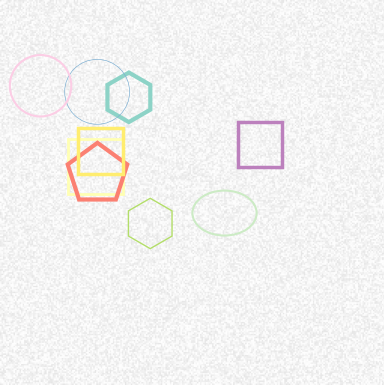[{"shape": "hexagon", "thickness": 3, "radius": 0.32, "center": [0.335, 0.747]}, {"shape": "square", "thickness": 2, "radius": 0.36, "center": [0.247, 0.568]}, {"shape": "pentagon", "thickness": 3, "radius": 0.41, "center": [0.253, 0.548]}, {"shape": "circle", "thickness": 0.5, "radius": 0.42, "center": [0.252, 0.761]}, {"shape": "hexagon", "thickness": 1, "radius": 0.33, "center": [0.39, 0.42]}, {"shape": "circle", "thickness": 1.5, "radius": 0.4, "center": [0.105, 0.777]}, {"shape": "square", "thickness": 2.5, "radius": 0.29, "center": [0.675, 0.625]}, {"shape": "oval", "thickness": 1.5, "radius": 0.42, "center": [0.583, 0.447]}, {"shape": "square", "thickness": 2.5, "radius": 0.3, "center": [0.261, 0.607]}]